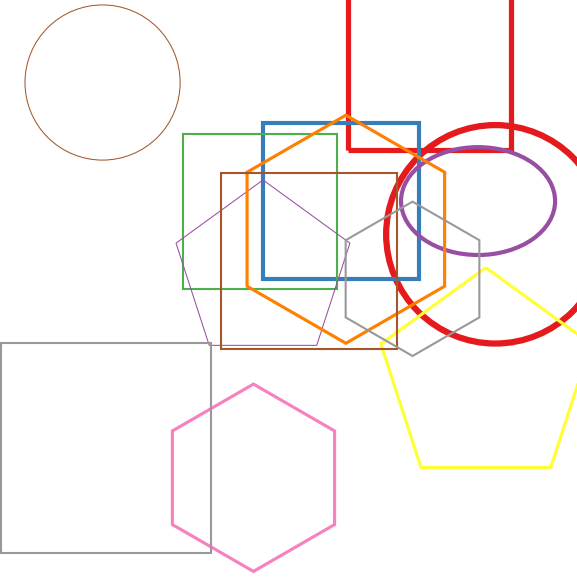[{"shape": "square", "thickness": 2.5, "radius": 0.71, "center": [0.743, 0.881]}, {"shape": "circle", "thickness": 3, "radius": 0.95, "center": [0.858, 0.593]}, {"shape": "square", "thickness": 2, "radius": 0.67, "center": [0.59, 0.652]}, {"shape": "square", "thickness": 1, "radius": 0.67, "center": [0.45, 0.633]}, {"shape": "oval", "thickness": 2, "radius": 0.67, "center": [0.828, 0.651]}, {"shape": "pentagon", "thickness": 0.5, "radius": 0.79, "center": [0.455, 0.529]}, {"shape": "hexagon", "thickness": 1.5, "radius": 0.99, "center": [0.599, 0.602]}, {"shape": "pentagon", "thickness": 1.5, "radius": 0.96, "center": [0.841, 0.344]}, {"shape": "square", "thickness": 1, "radius": 0.76, "center": [0.535, 0.547]}, {"shape": "circle", "thickness": 0.5, "radius": 0.67, "center": [0.178, 0.856]}, {"shape": "hexagon", "thickness": 1.5, "radius": 0.81, "center": [0.439, 0.172]}, {"shape": "hexagon", "thickness": 1, "radius": 0.67, "center": [0.714, 0.516]}, {"shape": "square", "thickness": 1, "radius": 0.91, "center": [0.183, 0.223]}]